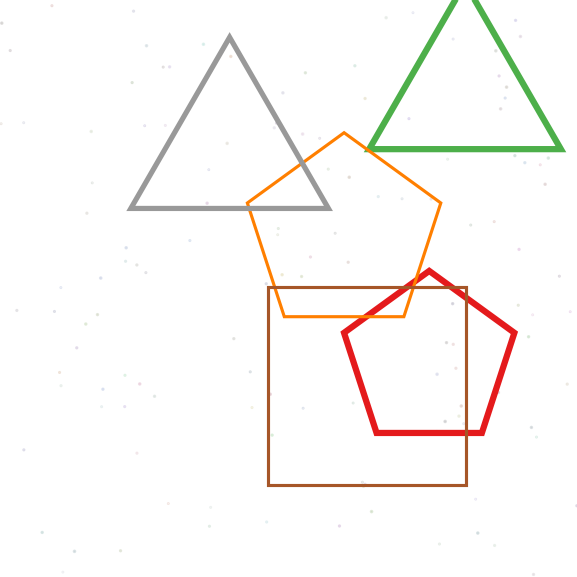[{"shape": "pentagon", "thickness": 3, "radius": 0.78, "center": [0.743, 0.375]}, {"shape": "triangle", "thickness": 3, "radius": 0.96, "center": [0.805, 0.837]}, {"shape": "pentagon", "thickness": 1.5, "radius": 0.88, "center": [0.596, 0.593]}, {"shape": "square", "thickness": 1.5, "radius": 0.85, "center": [0.635, 0.331]}, {"shape": "triangle", "thickness": 2.5, "radius": 0.99, "center": [0.398, 0.737]}]